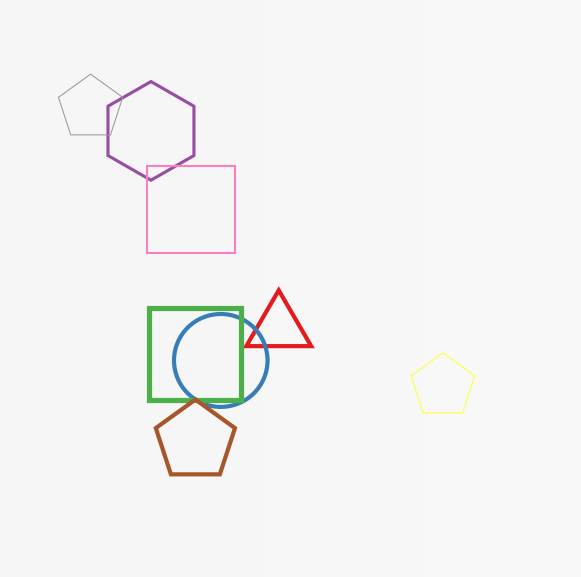[{"shape": "triangle", "thickness": 2, "radius": 0.32, "center": [0.48, 0.432]}, {"shape": "circle", "thickness": 2, "radius": 0.4, "center": [0.38, 0.375]}, {"shape": "square", "thickness": 2.5, "radius": 0.4, "center": [0.335, 0.386]}, {"shape": "hexagon", "thickness": 1.5, "radius": 0.43, "center": [0.26, 0.772]}, {"shape": "pentagon", "thickness": 0.5, "radius": 0.29, "center": [0.762, 0.33]}, {"shape": "pentagon", "thickness": 2, "radius": 0.36, "center": [0.336, 0.236]}, {"shape": "square", "thickness": 1, "radius": 0.38, "center": [0.329, 0.637]}, {"shape": "pentagon", "thickness": 0.5, "radius": 0.29, "center": [0.156, 0.813]}]